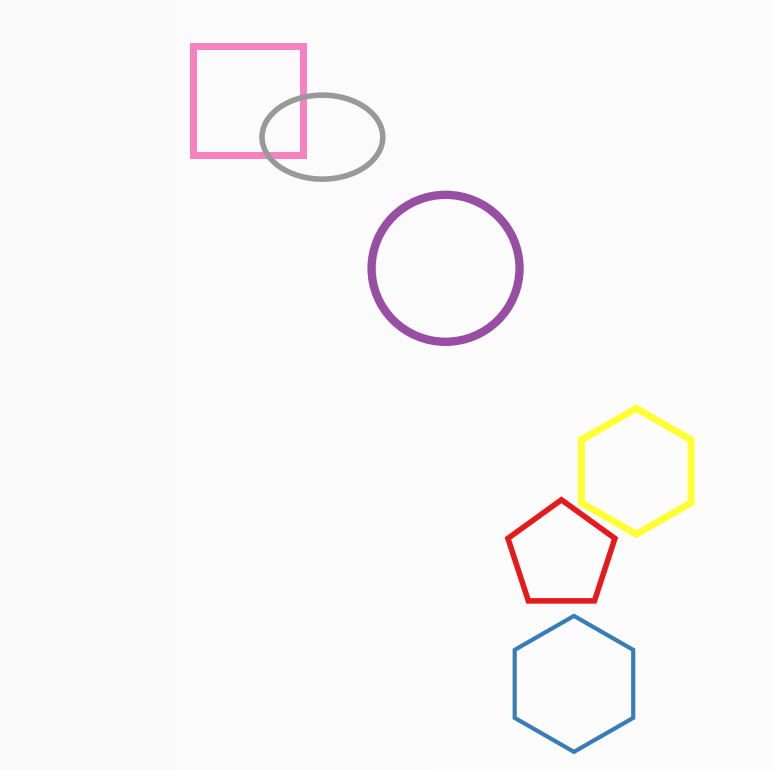[{"shape": "pentagon", "thickness": 2, "radius": 0.36, "center": [0.724, 0.278]}, {"shape": "hexagon", "thickness": 1.5, "radius": 0.44, "center": [0.741, 0.112]}, {"shape": "circle", "thickness": 3, "radius": 0.48, "center": [0.575, 0.652]}, {"shape": "hexagon", "thickness": 2.5, "radius": 0.41, "center": [0.821, 0.388]}, {"shape": "square", "thickness": 2.5, "radius": 0.36, "center": [0.32, 0.87]}, {"shape": "oval", "thickness": 2, "radius": 0.39, "center": [0.416, 0.822]}]